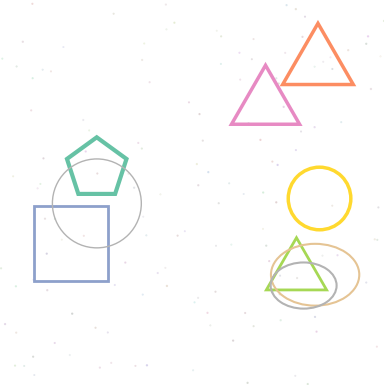[{"shape": "pentagon", "thickness": 3, "radius": 0.41, "center": [0.251, 0.562]}, {"shape": "triangle", "thickness": 2.5, "radius": 0.53, "center": [0.826, 0.833]}, {"shape": "square", "thickness": 2, "radius": 0.48, "center": [0.184, 0.368]}, {"shape": "triangle", "thickness": 2.5, "radius": 0.51, "center": [0.69, 0.728]}, {"shape": "triangle", "thickness": 2, "radius": 0.45, "center": [0.77, 0.292]}, {"shape": "circle", "thickness": 2.5, "radius": 0.41, "center": [0.83, 0.484]}, {"shape": "oval", "thickness": 1.5, "radius": 0.57, "center": [0.818, 0.286]}, {"shape": "oval", "thickness": 1.5, "radius": 0.43, "center": [0.789, 0.258]}, {"shape": "circle", "thickness": 1, "radius": 0.58, "center": [0.252, 0.472]}]